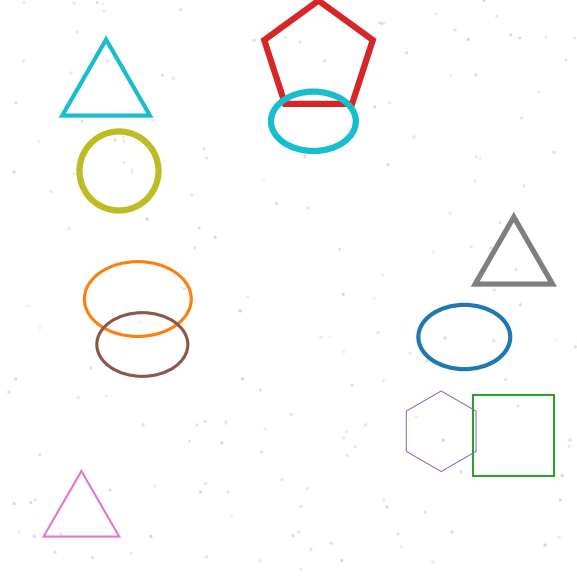[{"shape": "oval", "thickness": 2, "radius": 0.4, "center": [0.804, 0.416]}, {"shape": "oval", "thickness": 1.5, "radius": 0.46, "center": [0.239, 0.481]}, {"shape": "square", "thickness": 1, "radius": 0.35, "center": [0.889, 0.245]}, {"shape": "pentagon", "thickness": 3, "radius": 0.49, "center": [0.552, 0.899]}, {"shape": "hexagon", "thickness": 0.5, "radius": 0.35, "center": [0.764, 0.252]}, {"shape": "oval", "thickness": 1.5, "radius": 0.39, "center": [0.246, 0.403]}, {"shape": "triangle", "thickness": 1, "radius": 0.38, "center": [0.141, 0.108]}, {"shape": "triangle", "thickness": 2.5, "radius": 0.39, "center": [0.89, 0.546]}, {"shape": "circle", "thickness": 3, "radius": 0.34, "center": [0.206, 0.703]}, {"shape": "triangle", "thickness": 2, "radius": 0.44, "center": [0.184, 0.843]}, {"shape": "oval", "thickness": 3, "radius": 0.37, "center": [0.543, 0.789]}]